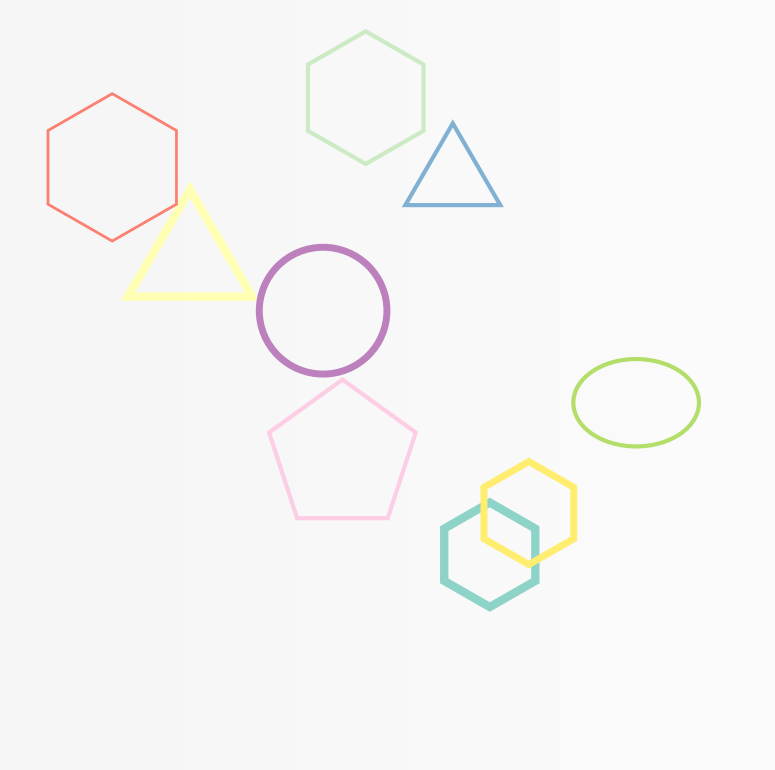[{"shape": "hexagon", "thickness": 3, "radius": 0.34, "center": [0.632, 0.28]}, {"shape": "triangle", "thickness": 3, "radius": 0.46, "center": [0.245, 0.661]}, {"shape": "hexagon", "thickness": 1, "radius": 0.48, "center": [0.145, 0.783]}, {"shape": "triangle", "thickness": 1.5, "radius": 0.35, "center": [0.584, 0.769]}, {"shape": "oval", "thickness": 1.5, "radius": 0.41, "center": [0.821, 0.477]}, {"shape": "pentagon", "thickness": 1.5, "radius": 0.5, "center": [0.442, 0.408]}, {"shape": "circle", "thickness": 2.5, "radius": 0.41, "center": [0.417, 0.597]}, {"shape": "hexagon", "thickness": 1.5, "radius": 0.43, "center": [0.472, 0.873]}, {"shape": "hexagon", "thickness": 2.5, "radius": 0.33, "center": [0.682, 0.334]}]